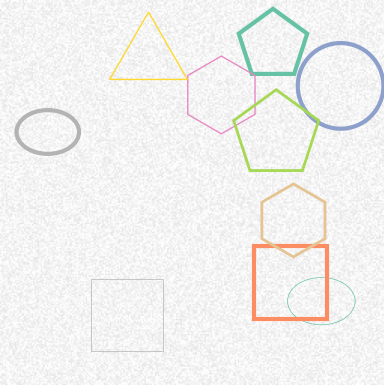[{"shape": "oval", "thickness": 0.5, "radius": 0.44, "center": [0.835, 0.218]}, {"shape": "pentagon", "thickness": 3, "radius": 0.47, "center": [0.709, 0.884]}, {"shape": "square", "thickness": 3, "radius": 0.47, "center": [0.754, 0.265]}, {"shape": "circle", "thickness": 3, "radius": 0.56, "center": [0.885, 0.777]}, {"shape": "hexagon", "thickness": 1, "radius": 0.5, "center": [0.575, 0.753]}, {"shape": "pentagon", "thickness": 2, "radius": 0.58, "center": [0.717, 0.651]}, {"shape": "triangle", "thickness": 1, "radius": 0.58, "center": [0.386, 0.852]}, {"shape": "hexagon", "thickness": 2, "radius": 0.47, "center": [0.762, 0.427]}, {"shape": "square", "thickness": 0.5, "radius": 0.47, "center": [0.331, 0.182]}, {"shape": "oval", "thickness": 3, "radius": 0.41, "center": [0.124, 0.657]}]